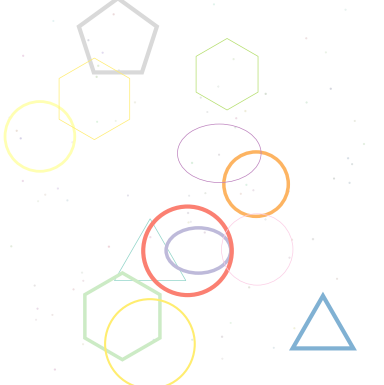[{"shape": "triangle", "thickness": 0.5, "radius": 0.54, "center": [0.39, 0.325]}, {"shape": "circle", "thickness": 2, "radius": 0.45, "center": [0.104, 0.646]}, {"shape": "oval", "thickness": 2.5, "radius": 0.42, "center": [0.515, 0.349]}, {"shape": "circle", "thickness": 3, "radius": 0.58, "center": [0.487, 0.349]}, {"shape": "triangle", "thickness": 3, "radius": 0.46, "center": [0.839, 0.141]}, {"shape": "circle", "thickness": 2.5, "radius": 0.42, "center": [0.665, 0.522]}, {"shape": "hexagon", "thickness": 0.5, "radius": 0.46, "center": [0.59, 0.807]}, {"shape": "circle", "thickness": 0.5, "radius": 0.46, "center": [0.668, 0.352]}, {"shape": "pentagon", "thickness": 3, "radius": 0.53, "center": [0.306, 0.898]}, {"shape": "oval", "thickness": 0.5, "radius": 0.54, "center": [0.57, 0.602]}, {"shape": "hexagon", "thickness": 2.5, "radius": 0.56, "center": [0.318, 0.178]}, {"shape": "circle", "thickness": 1.5, "radius": 0.58, "center": [0.389, 0.107]}, {"shape": "hexagon", "thickness": 0.5, "radius": 0.53, "center": [0.245, 0.743]}]